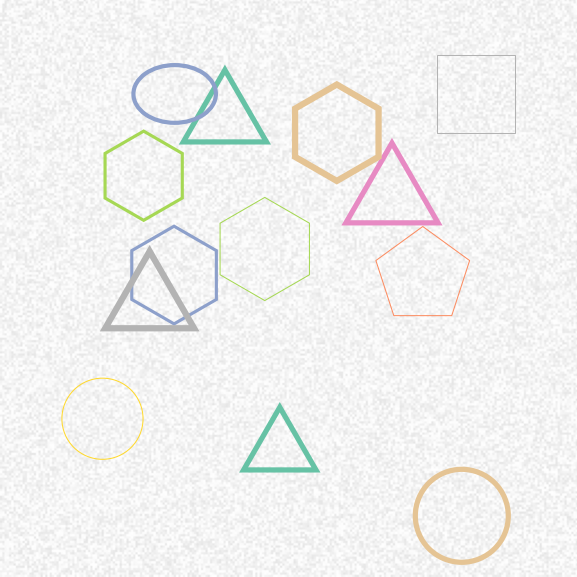[{"shape": "triangle", "thickness": 2.5, "radius": 0.36, "center": [0.484, 0.222]}, {"shape": "triangle", "thickness": 2.5, "radius": 0.42, "center": [0.389, 0.795]}, {"shape": "pentagon", "thickness": 0.5, "radius": 0.43, "center": [0.732, 0.522]}, {"shape": "oval", "thickness": 2, "radius": 0.36, "center": [0.302, 0.836]}, {"shape": "hexagon", "thickness": 1.5, "radius": 0.42, "center": [0.301, 0.523]}, {"shape": "triangle", "thickness": 2.5, "radius": 0.46, "center": [0.679, 0.659]}, {"shape": "hexagon", "thickness": 0.5, "radius": 0.45, "center": [0.458, 0.568]}, {"shape": "hexagon", "thickness": 1.5, "radius": 0.39, "center": [0.249, 0.695]}, {"shape": "circle", "thickness": 0.5, "radius": 0.35, "center": [0.177, 0.274]}, {"shape": "circle", "thickness": 2.5, "radius": 0.4, "center": [0.8, 0.106]}, {"shape": "hexagon", "thickness": 3, "radius": 0.42, "center": [0.583, 0.769]}, {"shape": "triangle", "thickness": 3, "radius": 0.44, "center": [0.259, 0.475]}, {"shape": "square", "thickness": 0.5, "radius": 0.34, "center": [0.824, 0.837]}]